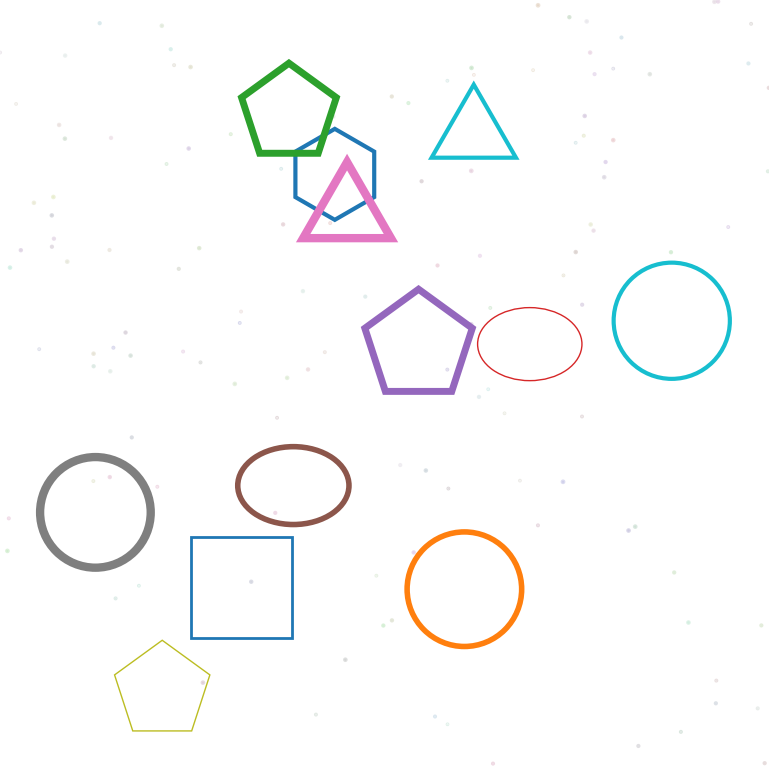[{"shape": "square", "thickness": 1, "radius": 0.33, "center": [0.314, 0.237]}, {"shape": "hexagon", "thickness": 1.5, "radius": 0.3, "center": [0.435, 0.774]}, {"shape": "circle", "thickness": 2, "radius": 0.37, "center": [0.603, 0.235]}, {"shape": "pentagon", "thickness": 2.5, "radius": 0.32, "center": [0.375, 0.853]}, {"shape": "oval", "thickness": 0.5, "radius": 0.34, "center": [0.688, 0.553]}, {"shape": "pentagon", "thickness": 2.5, "radius": 0.37, "center": [0.544, 0.551]}, {"shape": "oval", "thickness": 2, "radius": 0.36, "center": [0.381, 0.369]}, {"shape": "triangle", "thickness": 3, "radius": 0.33, "center": [0.451, 0.724]}, {"shape": "circle", "thickness": 3, "radius": 0.36, "center": [0.124, 0.335]}, {"shape": "pentagon", "thickness": 0.5, "radius": 0.33, "center": [0.211, 0.103]}, {"shape": "triangle", "thickness": 1.5, "radius": 0.32, "center": [0.615, 0.827]}, {"shape": "circle", "thickness": 1.5, "radius": 0.38, "center": [0.872, 0.583]}]